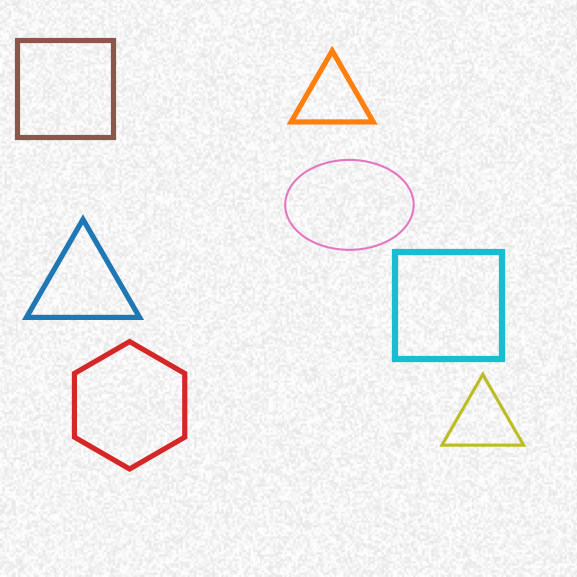[{"shape": "triangle", "thickness": 2.5, "radius": 0.57, "center": [0.144, 0.506]}, {"shape": "triangle", "thickness": 2.5, "radius": 0.41, "center": [0.575, 0.829]}, {"shape": "hexagon", "thickness": 2.5, "radius": 0.55, "center": [0.224, 0.297]}, {"shape": "square", "thickness": 2.5, "radius": 0.42, "center": [0.113, 0.846]}, {"shape": "oval", "thickness": 1, "radius": 0.56, "center": [0.605, 0.644]}, {"shape": "triangle", "thickness": 1.5, "radius": 0.41, "center": [0.836, 0.269]}, {"shape": "square", "thickness": 3, "radius": 0.46, "center": [0.776, 0.469]}]